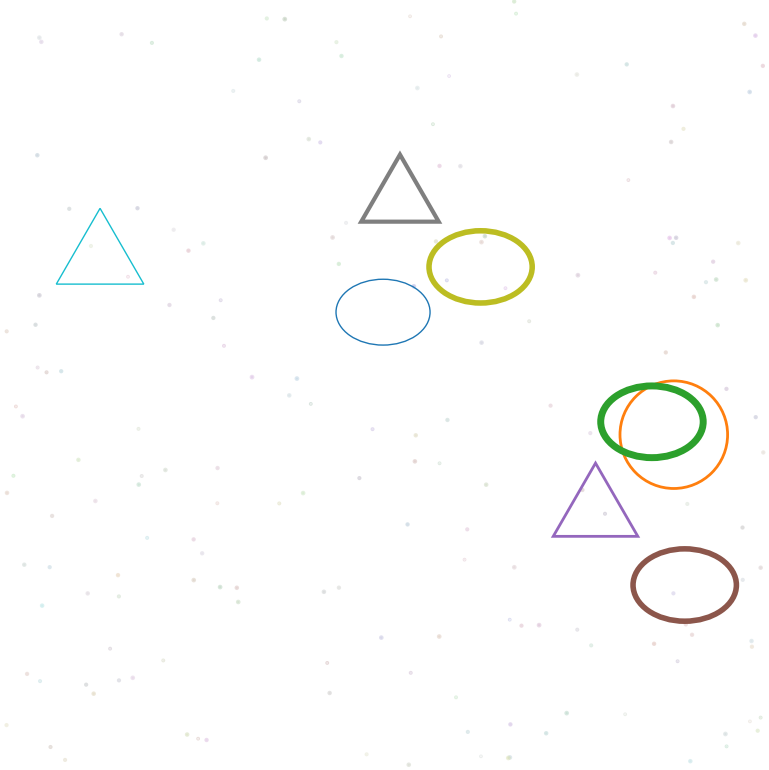[{"shape": "oval", "thickness": 0.5, "radius": 0.31, "center": [0.497, 0.595]}, {"shape": "circle", "thickness": 1, "radius": 0.35, "center": [0.875, 0.435]}, {"shape": "oval", "thickness": 2.5, "radius": 0.33, "center": [0.847, 0.452]}, {"shape": "triangle", "thickness": 1, "radius": 0.32, "center": [0.773, 0.335]}, {"shape": "oval", "thickness": 2, "radius": 0.34, "center": [0.889, 0.24]}, {"shape": "triangle", "thickness": 1.5, "radius": 0.29, "center": [0.519, 0.741]}, {"shape": "oval", "thickness": 2, "radius": 0.33, "center": [0.624, 0.653]}, {"shape": "triangle", "thickness": 0.5, "radius": 0.33, "center": [0.13, 0.664]}]